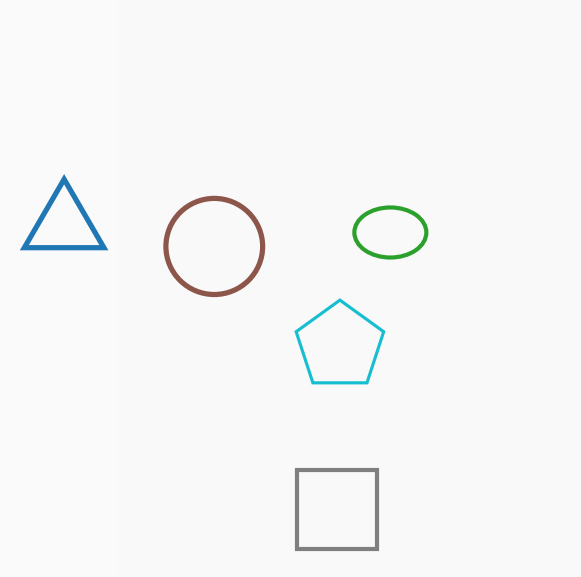[{"shape": "triangle", "thickness": 2.5, "radius": 0.4, "center": [0.11, 0.61]}, {"shape": "oval", "thickness": 2, "radius": 0.31, "center": [0.672, 0.597]}, {"shape": "circle", "thickness": 2.5, "radius": 0.42, "center": [0.369, 0.572]}, {"shape": "square", "thickness": 2, "radius": 0.35, "center": [0.58, 0.117]}, {"shape": "pentagon", "thickness": 1.5, "radius": 0.4, "center": [0.585, 0.4]}]